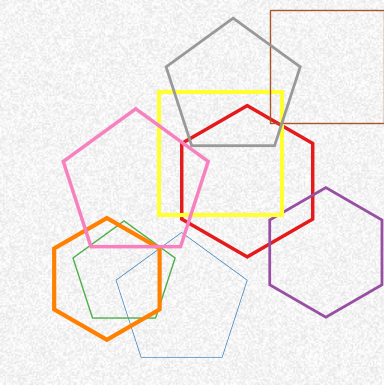[{"shape": "hexagon", "thickness": 2.5, "radius": 0.98, "center": [0.642, 0.529]}, {"shape": "pentagon", "thickness": 0.5, "radius": 0.9, "center": [0.472, 0.217]}, {"shape": "pentagon", "thickness": 1, "radius": 0.7, "center": [0.322, 0.287]}, {"shape": "hexagon", "thickness": 2, "radius": 0.84, "center": [0.846, 0.344]}, {"shape": "hexagon", "thickness": 3, "radius": 0.79, "center": [0.278, 0.276]}, {"shape": "square", "thickness": 3, "radius": 0.8, "center": [0.573, 0.601]}, {"shape": "square", "thickness": 1, "radius": 0.74, "center": [0.849, 0.828]}, {"shape": "pentagon", "thickness": 2.5, "radius": 0.99, "center": [0.353, 0.519]}, {"shape": "pentagon", "thickness": 2, "radius": 0.92, "center": [0.606, 0.77]}]